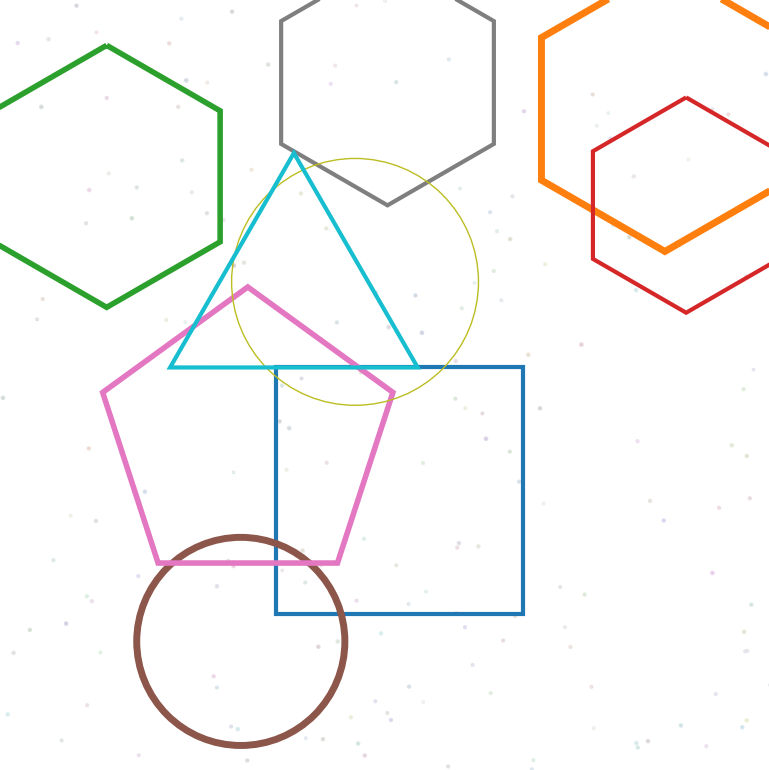[{"shape": "square", "thickness": 1.5, "radius": 0.8, "center": [0.519, 0.363]}, {"shape": "hexagon", "thickness": 2.5, "radius": 0.93, "center": [0.864, 0.859]}, {"shape": "hexagon", "thickness": 2, "radius": 0.85, "center": [0.139, 0.771]}, {"shape": "hexagon", "thickness": 1.5, "radius": 0.7, "center": [0.891, 0.734]}, {"shape": "circle", "thickness": 2.5, "radius": 0.68, "center": [0.313, 0.167]}, {"shape": "pentagon", "thickness": 2, "radius": 0.99, "center": [0.322, 0.429]}, {"shape": "hexagon", "thickness": 1.5, "radius": 0.8, "center": [0.503, 0.893]}, {"shape": "circle", "thickness": 0.5, "radius": 0.8, "center": [0.461, 0.634]}, {"shape": "triangle", "thickness": 1.5, "radius": 0.93, "center": [0.382, 0.616]}]